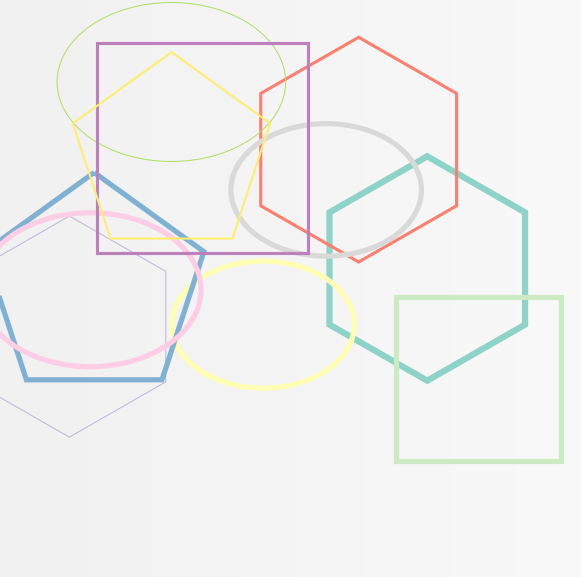[{"shape": "hexagon", "thickness": 3, "radius": 0.97, "center": [0.735, 0.534]}, {"shape": "oval", "thickness": 2.5, "radius": 0.79, "center": [0.453, 0.437]}, {"shape": "hexagon", "thickness": 0.5, "radius": 0.96, "center": [0.119, 0.434]}, {"shape": "hexagon", "thickness": 1.5, "radius": 0.97, "center": [0.617, 0.74]}, {"shape": "pentagon", "thickness": 2.5, "radius": 0.99, "center": [0.162, 0.502]}, {"shape": "oval", "thickness": 0.5, "radius": 0.98, "center": [0.295, 0.857]}, {"shape": "oval", "thickness": 2.5, "radius": 0.95, "center": [0.155, 0.497]}, {"shape": "oval", "thickness": 2.5, "radius": 0.82, "center": [0.561, 0.67]}, {"shape": "square", "thickness": 1.5, "radius": 0.91, "center": [0.349, 0.742]}, {"shape": "square", "thickness": 2.5, "radius": 0.71, "center": [0.823, 0.343]}, {"shape": "pentagon", "thickness": 1, "radius": 0.89, "center": [0.295, 0.73]}]